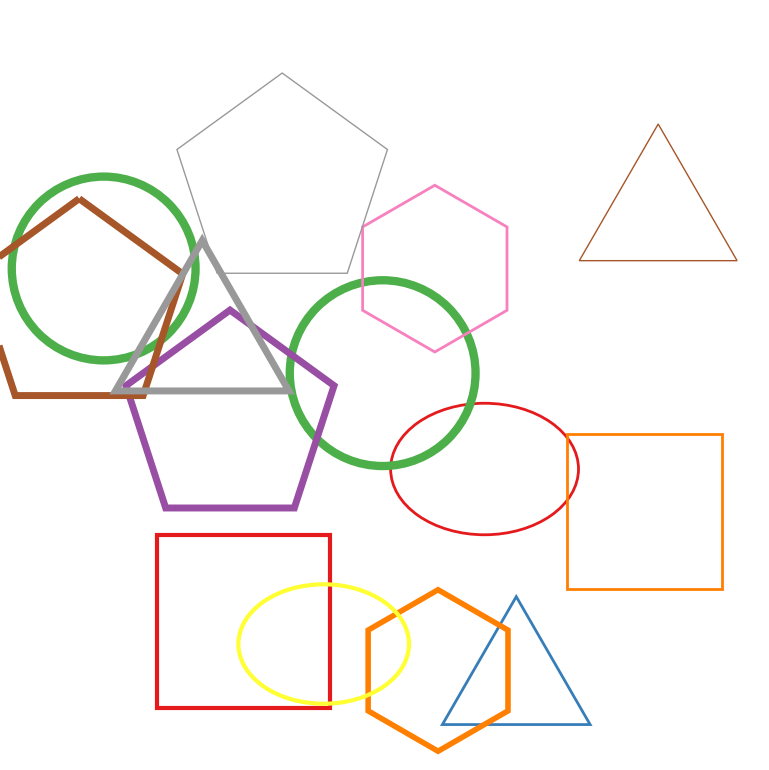[{"shape": "oval", "thickness": 1, "radius": 0.61, "center": [0.629, 0.391]}, {"shape": "square", "thickness": 1.5, "radius": 0.56, "center": [0.316, 0.192]}, {"shape": "triangle", "thickness": 1, "radius": 0.55, "center": [0.67, 0.114]}, {"shape": "circle", "thickness": 3, "radius": 0.6, "center": [0.497, 0.515]}, {"shape": "circle", "thickness": 3, "radius": 0.6, "center": [0.135, 0.651]}, {"shape": "pentagon", "thickness": 2.5, "radius": 0.71, "center": [0.299, 0.455]}, {"shape": "square", "thickness": 1, "radius": 0.5, "center": [0.837, 0.335]}, {"shape": "hexagon", "thickness": 2, "radius": 0.52, "center": [0.569, 0.129]}, {"shape": "oval", "thickness": 1.5, "radius": 0.55, "center": [0.42, 0.164]}, {"shape": "pentagon", "thickness": 2.5, "radius": 0.71, "center": [0.103, 0.601]}, {"shape": "triangle", "thickness": 0.5, "radius": 0.59, "center": [0.855, 0.721]}, {"shape": "hexagon", "thickness": 1, "radius": 0.54, "center": [0.565, 0.651]}, {"shape": "pentagon", "thickness": 0.5, "radius": 0.72, "center": [0.366, 0.761]}, {"shape": "triangle", "thickness": 2.5, "radius": 0.65, "center": [0.263, 0.557]}]